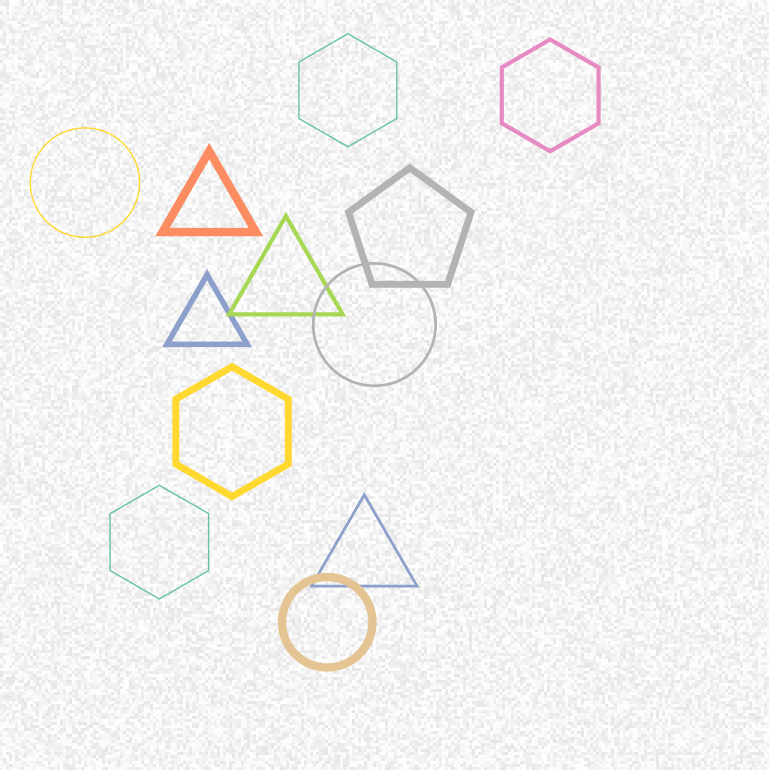[{"shape": "hexagon", "thickness": 0.5, "radius": 0.37, "center": [0.452, 0.883]}, {"shape": "hexagon", "thickness": 0.5, "radius": 0.37, "center": [0.207, 0.296]}, {"shape": "triangle", "thickness": 3, "radius": 0.35, "center": [0.272, 0.734]}, {"shape": "triangle", "thickness": 2, "radius": 0.3, "center": [0.269, 0.583]}, {"shape": "triangle", "thickness": 1, "radius": 0.4, "center": [0.473, 0.278]}, {"shape": "hexagon", "thickness": 1.5, "radius": 0.36, "center": [0.715, 0.876]}, {"shape": "triangle", "thickness": 1.5, "radius": 0.43, "center": [0.371, 0.634]}, {"shape": "circle", "thickness": 0.5, "radius": 0.35, "center": [0.11, 0.763]}, {"shape": "hexagon", "thickness": 2.5, "radius": 0.42, "center": [0.301, 0.439]}, {"shape": "circle", "thickness": 3, "radius": 0.29, "center": [0.425, 0.192]}, {"shape": "pentagon", "thickness": 2.5, "radius": 0.42, "center": [0.532, 0.698]}, {"shape": "circle", "thickness": 1, "radius": 0.4, "center": [0.486, 0.578]}]